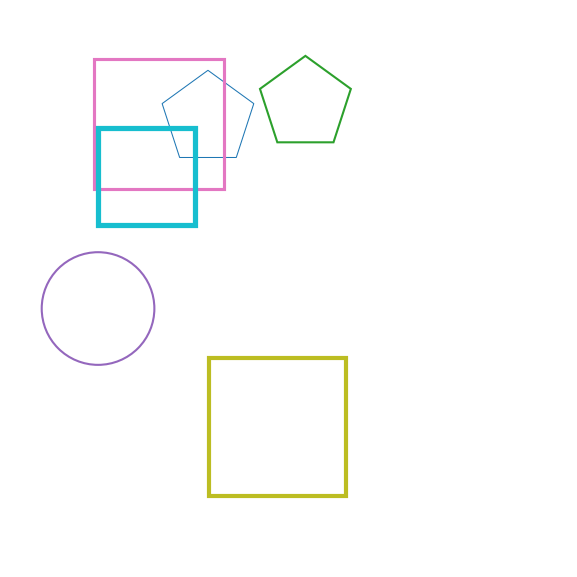[{"shape": "pentagon", "thickness": 0.5, "radius": 0.42, "center": [0.36, 0.794]}, {"shape": "pentagon", "thickness": 1, "radius": 0.41, "center": [0.529, 0.82]}, {"shape": "circle", "thickness": 1, "radius": 0.49, "center": [0.17, 0.465]}, {"shape": "square", "thickness": 1.5, "radius": 0.56, "center": [0.275, 0.784]}, {"shape": "square", "thickness": 2, "radius": 0.6, "center": [0.48, 0.259]}, {"shape": "square", "thickness": 2.5, "radius": 0.42, "center": [0.254, 0.694]}]